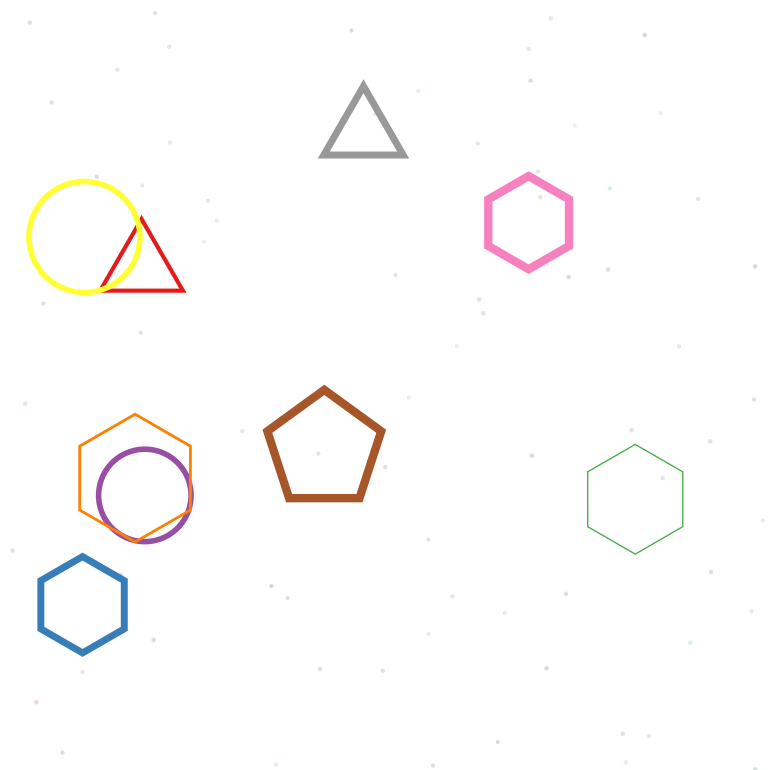[{"shape": "triangle", "thickness": 1.5, "radius": 0.31, "center": [0.184, 0.654]}, {"shape": "hexagon", "thickness": 2.5, "radius": 0.31, "center": [0.107, 0.215]}, {"shape": "hexagon", "thickness": 0.5, "radius": 0.36, "center": [0.825, 0.352]}, {"shape": "circle", "thickness": 2, "radius": 0.3, "center": [0.188, 0.357]}, {"shape": "hexagon", "thickness": 1, "radius": 0.42, "center": [0.175, 0.379]}, {"shape": "circle", "thickness": 2, "radius": 0.36, "center": [0.11, 0.692]}, {"shape": "pentagon", "thickness": 3, "radius": 0.39, "center": [0.421, 0.416]}, {"shape": "hexagon", "thickness": 3, "radius": 0.3, "center": [0.687, 0.711]}, {"shape": "triangle", "thickness": 2.5, "radius": 0.3, "center": [0.472, 0.828]}]